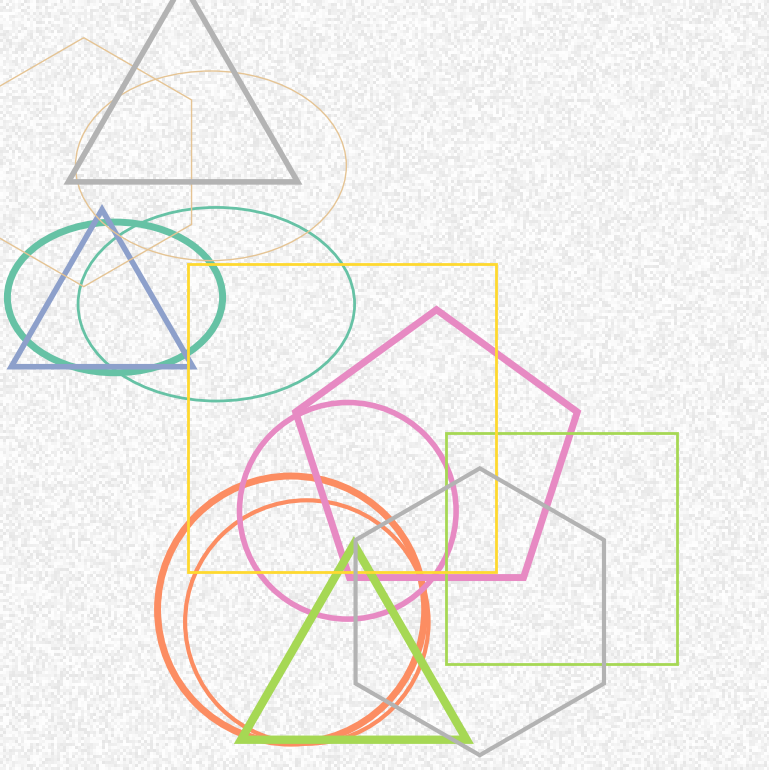[{"shape": "oval", "thickness": 1, "radius": 0.9, "center": [0.281, 0.605]}, {"shape": "oval", "thickness": 2.5, "radius": 0.7, "center": [0.149, 0.614]}, {"shape": "circle", "thickness": 2.5, "radius": 0.87, "center": [0.378, 0.208]}, {"shape": "circle", "thickness": 1.5, "radius": 0.79, "center": [0.398, 0.192]}, {"shape": "triangle", "thickness": 2, "radius": 0.68, "center": [0.133, 0.592]}, {"shape": "pentagon", "thickness": 2.5, "radius": 0.96, "center": [0.567, 0.406]}, {"shape": "circle", "thickness": 2, "radius": 0.7, "center": [0.452, 0.337]}, {"shape": "triangle", "thickness": 3, "radius": 0.85, "center": [0.46, 0.124]}, {"shape": "square", "thickness": 1, "radius": 0.75, "center": [0.729, 0.288]}, {"shape": "square", "thickness": 1, "radius": 1.0, "center": [0.444, 0.458]}, {"shape": "hexagon", "thickness": 0.5, "radius": 0.81, "center": [0.109, 0.789]}, {"shape": "oval", "thickness": 0.5, "radius": 0.88, "center": [0.274, 0.785]}, {"shape": "triangle", "thickness": 2, "radius": 0.86, "center": [0.238, 0.85]}, {"shape": "hexagon", "thickness": 1.5, "radius": 0.93, "center": [0.623, 0.205]}]